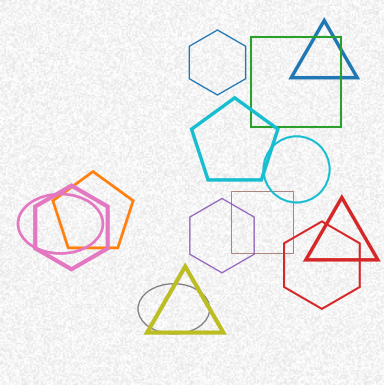[{"shape": "hexagon", "thickness": 1, "radius": 0.42, "center": [0.565, 0.838]}, {"shape": "triangle", "thickness": 2.5, "radius": 0.49, "center": [0.842, 0.848]}, {"shape": "pentagon", "thickness": 2, "radius": 0.55, "center": [0.242, 0.445]}, {"shape": "square", "thickness": 1.5, "radius": 0.58, "center": [0.769, 0.786]}, {"shape": "hexagon", "thickness": 1.5, "radius": 0.57, "center": [0.836, 0.311]}, {"shape": "triangle", "thickness": 2.5, "radius": 0.54, "center": [0.888, 0.379]}, {"shape": "hexagon", "thickness": 1, "radius": 0.48, "center": [0.577, 0.388]}, {"shape": "square", "thickness": 0.5, "radius": 0.4, "center": [0.68, 0.423]}, {"shape": "oval", "thickness": 2, "radius": 0.55, "center": [0.157, 0.419]}, {"shape": "hexagon", "thickness": 3, "radius": 0.54, "center": [0.186, 0.409]}, {"shape": "oval", "thickness": 1, "radius": 0.47, "center": [0.452, 0.198]}, {"shape": "triangle", "thickness": 3, "radius": 0.57, "center": [0.481, 0.193]}, {"shape": "circle", "thickness": 1.5, "radius": 0.43, "center": [0.77, 0.56]}, {"shape": "pentagon", "thickness": 2.5, "radius": 0.59, "center": [0.61, 0.628]}]